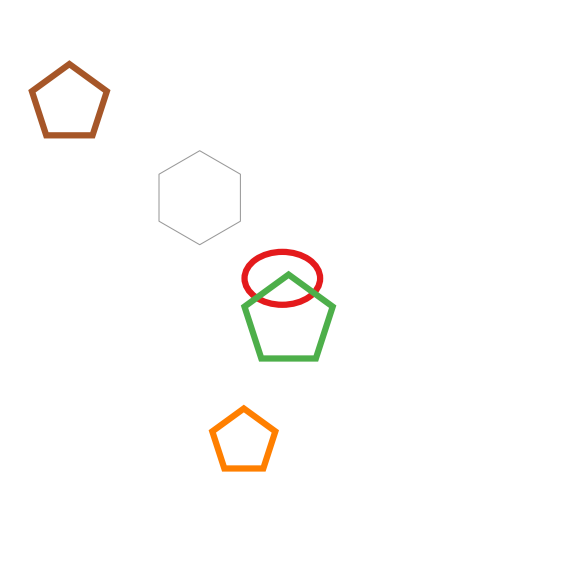[{"shape": "oval", "thickness": 3, "radius": 0.33, "center": [0.489, 0.517]}, {"shape": "pentagon", "thickness": 3, "radius": 0.4, "center": [0.5, 0.443]}, {"shape": "pentagon", "thickness": 3, "radius": 0.29, "center": [0.422, 0.234]}, {"shape": "pentagon", "thickness": 3, "radius": 0.34, "center": [0.12, 0.82]}, {"shape": "hexagon", "thickness": 0.5, "radius": 0.41, "center": [0.346, 0.657]}]